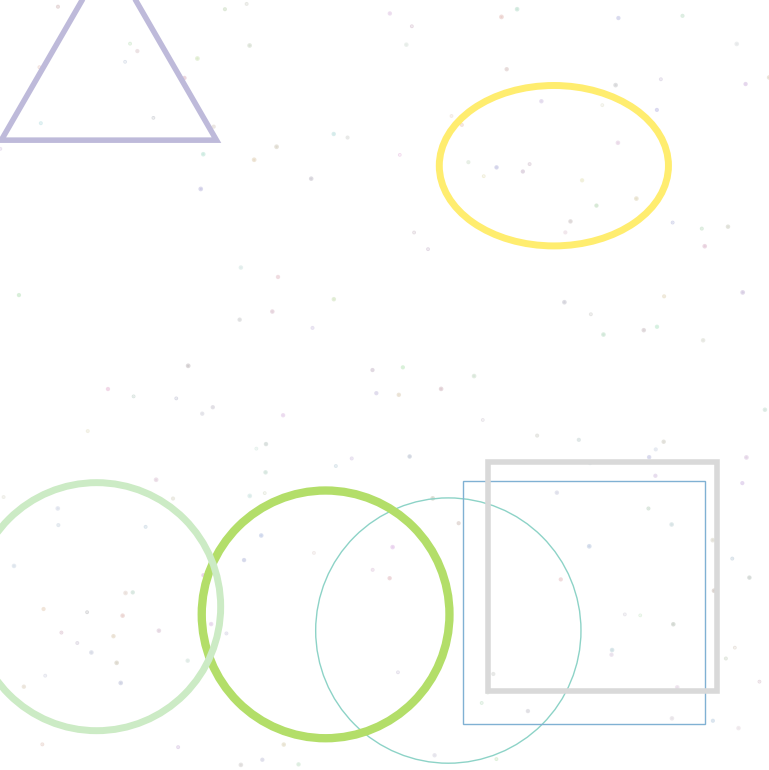[{"shape": "circle", "thickness": 0.5, "radius": 0.86, "center": [0.582, 0.181]}, {"shape": "triangle", "thickness": 2, "radius": 0.81, "center": [0.141, 0.899]}, {"shape": "square", "thickness": 0.5, "radius": 0.79, "center": [0.759, 0.218]}, {"shape": "circle", "thickness": 3, "radius": 0.8, "center": [0.423, 0.202]}, {"shape": "square", "thickness": 2, "radius": 0.74, "center": [0.782, 0.251]}, {"shape": "circle", "thickness": 2.5, "radius": 0.81, "center": [0.126, 0.212]}, {"shape": "oval", "thickness": 2.5, "radius": 0.74, "center": [0.719, 0.785]}]